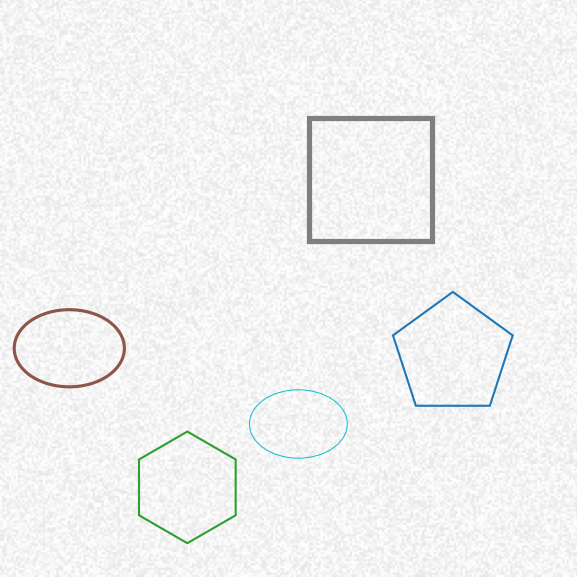[{"shape": "pentagon", "thickness": 1, "radius": 0.54, "center": [0.784, 0.385]}, {"shape": "hexagon", "thickness": 1, "radius": 0.48, "center": [0.324, 0.155]}, {"shape": "oval", "thickness": 1.5, "radius": 0.48, "center": [0.12, 0.396]}, {"shape": "square", "thickness": 2.5, "radius": 0.53, "center": [0.641, 0.689]}, {"shape": "oval", "thickness": 0.5, "radius": 0.42, "center": [0.517, 0.265]}]